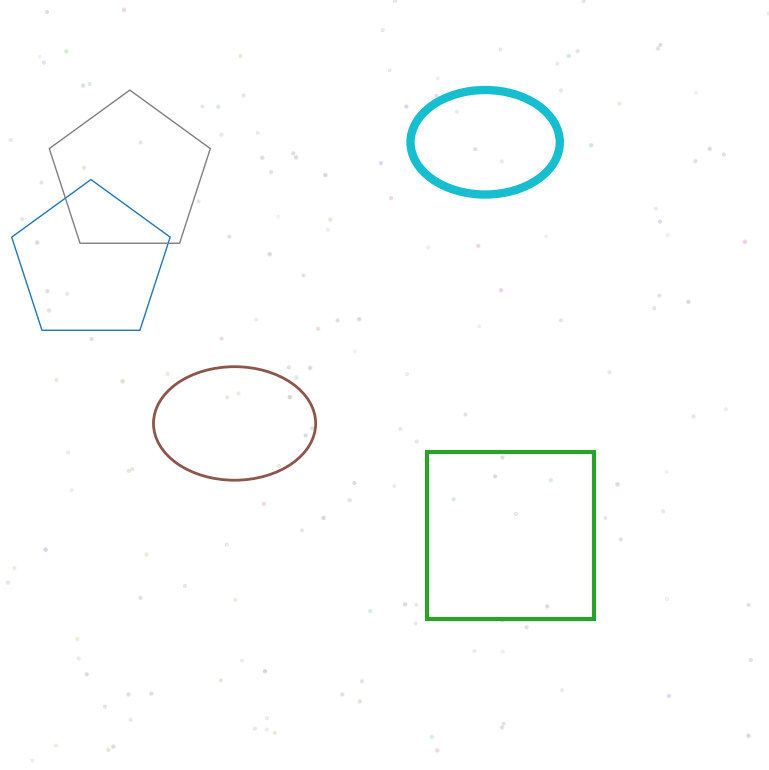[{"shape": "pentagon", "thickness": 0.5, "radius": 0.54, "center": [0.118, 0.659]}, {"shape": "square", "thickness": 1.5, "radius": 0.54, "center": [0.663, 0.305]}, {"shape": "oval", "thickness": 1, "radius": 0.53, "center": [0.305, 0.45]}, {"shape": "pentagon", "thickness": 0.5, "radius": 0.55, "center": [0.169, 0.773]}, {"shape": "oval", "thickness": 3, "radius": 0.48, "center": [0.63, 0.815]}]